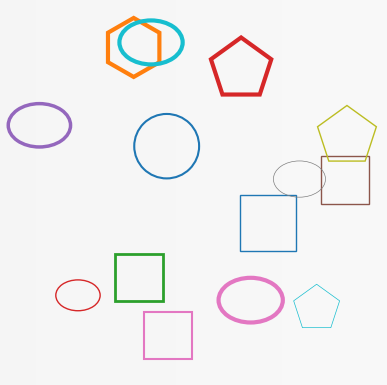[{"shape": "circle", "thickness": 1.5, "radius": 0.42, "center": [0.43, 0.62]}, {"shape": "square", "thickness": 1, "radius": 0.36, "center": [0.691, 0.422]}, {"shape": "hexagon", "thickness": 3, "radius": 0.38, "center": [0.345, 0.877]}, {"shape": "square", "thickness": 2, "radius": 0.31, "center": [0.358, 0.28]}, {"shape": "pentagon", "thickness": 3, "radius": 0.41, "center": [0.622, 0.821]}, {"shape": "oval", "thickness": 1, "radius": 0.29, "center": [0.201, 0.233]}, {"shape": "oval", "thickness": 2.5, "radius": 0.4, "center": [0.102, 0.675]}, {"shape": "square", "thickness": 1, "radius": 0.31, "center": [0.89, 0.531]}, {"shape": "square", "thickness": 1.5, "radius": 0.31, "center": [0.433, 0.129]}, {"shape": "oval", "thickness": 3, "radius": 0.41, "center": [0.647, 0.22]}, {"shape": "oval", "thickness": 0.5, "radius": 0.34, "center": [0.773, 0.535]}, {"shape": "pentagon", "thickness": 1, "radius": 0.4, "center": [0.895, 0.646]}, {"shape": "pentagon", "thickness": 0.5, "radius": 0.31, "center": [0.817, 0.199]}, {"shape": "oval", "thickness": 3, "radius": 0.41, "center": [0.39, 0.89]}]